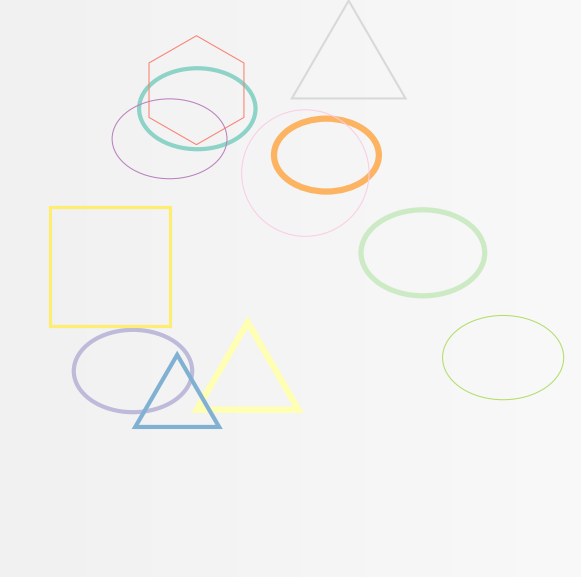[{"shape": "oval", "thickness": 2, "radius": 0.5, "center": [0.339, 0.811]}, {"shape": "triangle", "thickness": 3, "radius": 0.5, "center": [0.426, 0.34]}, {"shape": "oval", "thickness": 2, "radius": 0.51, "center": [0.229, 0.357]}, {"shape": "hexagon", "thickness": 0.5, "radius": 0.47, "center": [0.338, 0.843]}, {"shape": "triangle", "thickness": 2, "radius": 0.42, "center": [0.305, 0.301]}, {"shape": "oval", "thickness": 3, "radius": 0.45, "center": [0.562, 0.731]}, {"shape": "oval", "thickness": 0.5, "radius": 0.52, "center": [0.866, 0.38]}, {"shape": "circle", "thickness": 0.5, "radius": 0.55, "center": [0.525, 0.699]}, {"shape": "triangle", "thickness": 1, "radius": 0.56, "center": [0.6, 0.885]}, {"shape": "oval", "thickness": 0.5, "radius": 0.49, "center": [0.292, 0.759]}, {"shape": "oval", "thickness": 2.5, "radius": 0.53, "center": [0.728, 0.561]}, {"shape": "square", "thickness": 1.5, "radius": 0.51, "center": [0.19, 0.538]}]